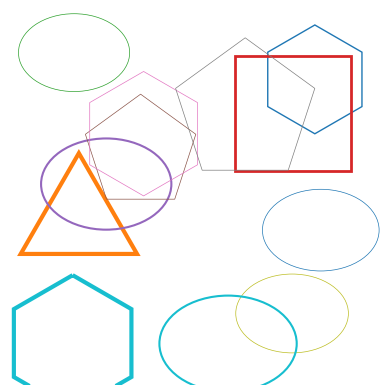[{"shape": "hexagon", "thickness": 1, "radius": 0.71, "center": [0.818, 0.794]}, {"shape": "oval", "thickness": 0.5, "radius": 0.76, "center": [0.833, 0.402]}, {"shape": "triangle", "thickness": 3, "radius": 0.87, "center": [0.205, 0.428]}, {"shape": "oval", "thickness": 0.5, "radius": 0.72, "center": [0.192, 0.863]}, {"shape": "square", "thickness": 2, "radius": 0.75, "center": [0.762, 0.705]}, {"shape": "oval", "thickness": 1.5, "radius": 0.85, "center": [0.276, 0.522]}, {"shape": "pentagon", "thickness": 0.5, "radius": 0.75, "center": [0.365, 0.605]}, {"shape": "hexagon", "thickness": 0.5, "radius": 0.81, "center": [0.373, 0.653]}, {"shape": "pentagon", "thickness": 0.5, "radius": 0.95, "center": [0.637, 0.712]}, {"shape": "oval", "thickness": 0.5, "radius": 0.73, "center": [0.759, 0.186]}, {"shape": "hexagon", "thickness": 3, "radius": 0.88, "center": [0.189, 0.109]}, {"shape": "oval", "thickness": 1.5, "radius": 0.89, "center": [0.592, 0.107]}]